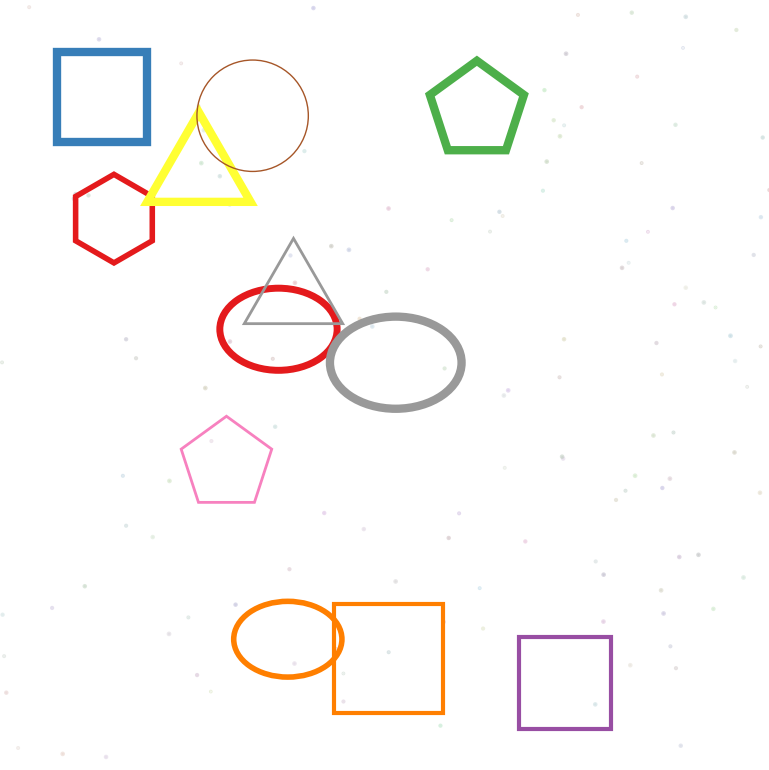[{"shape": "hexagon", "thickness": 2, "radius": 0.29, "center": [0.148, 0.716]}, {"shape": "oval", "thickness": 2.5, "radius": 0.38, "center": [0.362, 0.572]}, {"shape": "square", "thickness": 3, "radius": 0.29, "center": [0.132, 0.874]}, {"shape": "pentagon", "thickness": 3, "radius": 0.32, "center": [0.619, 0.857]}, {"shape": "square", "thickness": 1.5, "radius": 0.3, "center": [0.734, 0.113]}, {"shape": "oval", "thickness": 2, "radius": 0.35, "center": [0.374, 0.17]}, {"shape": "square", "thickness": 1.5, "radius": 0.35, "center": [0.505, 0.145]}, {"shape": "triangle", "thickness": 3, "radius": 0.39, "center": [0.258, 0.777]}, {"shape": "circle", "thickness": 0.5, "radius": 0.36, "center": [0.328, 0.85]}, {"shape": "pentagon", "thickness": 1, "radius": 0.31, "center": [0.294, 0.398]}, {"shape": "oval", "thickness": 3, "radius": 0.43, "center": [0.514, 0.529]}, {"shape": "triangle", "thickness": 1, "radius": 0.37, "center": [0.381, 0.617]}]